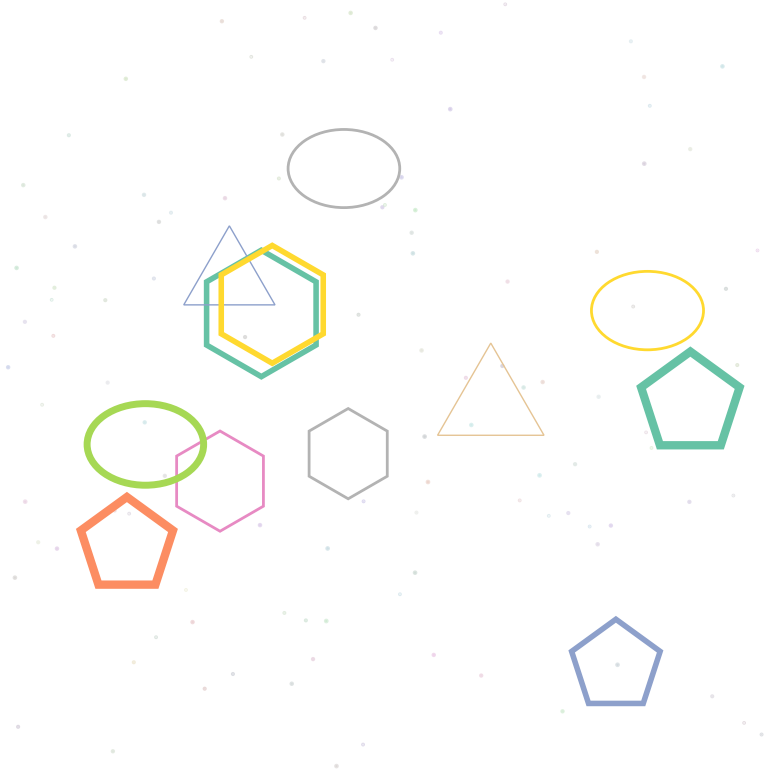[{"shape": "pentagon", "thickness": 3, "radius": 0.34, "center": [0.897, 0.476]}, {"shape": "hexagon", "thickness": 2, "radius": 0.41, "center": [0.339, 0.593]}, {"shape": "pentagon", "thickness": 3, "radius": 0.31, "center": [0.165, 0.292]}, {"shape": "triangle", "thickness": 0.5, "radius": 0.34, "center": [0.298, 0.638]}, {"shape": "pentagon", "thickness": 2, "radius": 0.3, "center": [0.8, 0.135]}, {"shape": "hexagon", "thickness": 1, "radius": 0.33, "center": [0.286, 0.375]}, {"shape": "oval", "thickness": 2.5, "radius": 0.38, "center": [0.189, 0.423]}, {"shape": "oval", "thickness": 1, "radius": 0.36, "center": [0.841, 0.597]}, {"shape": "hexagon", "thickness": 2, "radius": 0.38, "center": [0.354, 0.605]}, {"shape": "triangle", "thickness": 0.5, "radius": 0.4, "center": [0.637, 0.475]}, {"shape": "oval", "thickness": 1, "radius": 0.36, "center": [0.447, 0.781]}, {"shape": "hexagon", "thickness": 1, "radius": 0.29, "center": [0.452, 0.411]}]